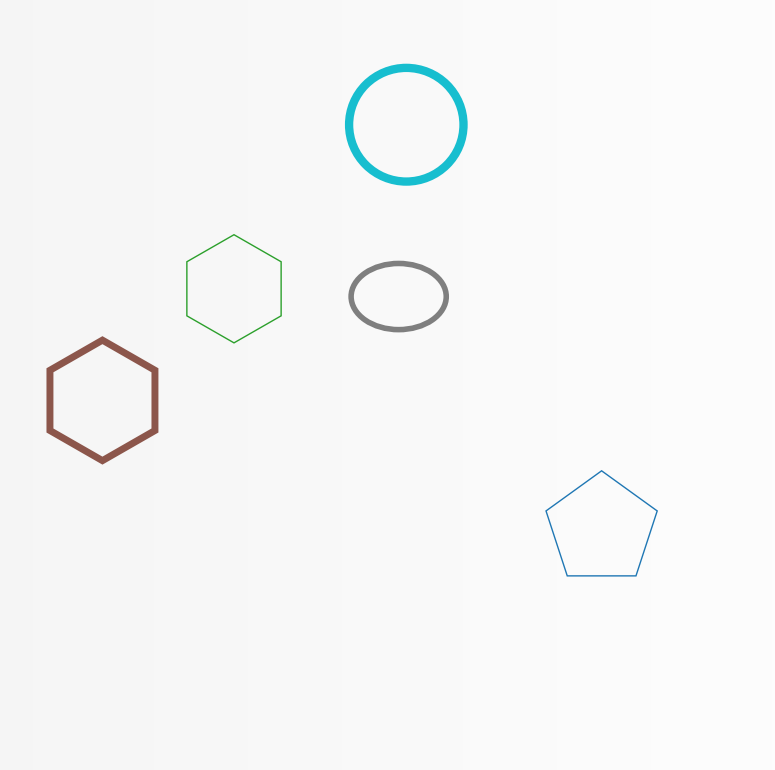[{"shape": "pentagon", "thickness": 0.5, "radius": 0.38, "center": [0.776, 0.313]}, {"shape": "hexagon", "thickness": 0.5, "radius": 0.35, "center": [0.302, 0.625]}, {"shape": "hexagon", "thickness": 2.5, "radius": 0.39, "center": [0.132, 0.48]}, {"shape": "oval", "thickness": 2, "radius": 0.31, "center": [0.514, 0.615]}, {"shape": "circle", "thickness": 3, "radius": 0.37, "center": [0.524, 0.838]}]